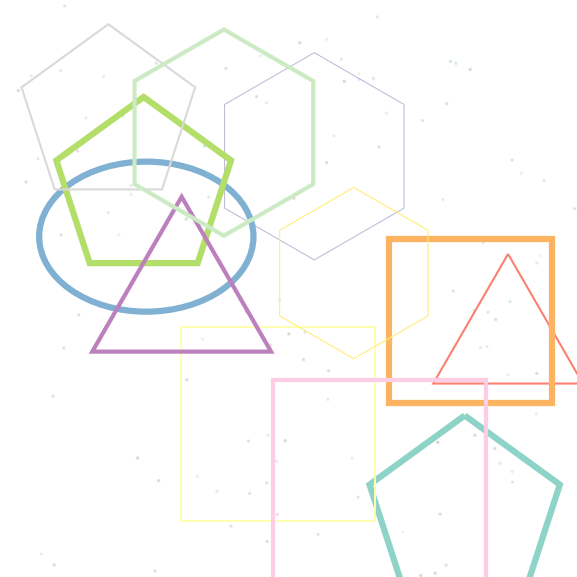[{"shape": "pentagon", "thickness": 3, "radius": 0.87, "center": [0.805, 0.106]}, {"shape": "square", "thickness": 1, "radius": 0.84, "center": [0.481, 0.265]}, {"shape": "hexagon", "thickness": 0.5, "radius": 0.9, "center": [0.544, 0.728]}, {"shape": "triangle", "thickness": 1, "radius": 0.75, "center": [0.88, 0.41]}, {"shape": "oval", "thickness": 3, "radius": 0.93, "center": [0.253, 0.589]}, {"shape": "square", "thickness": 3, "radius": 0.71, "center": [0.814, 0.443]}, {"shape": "pentagon", "thickness": 3, "radius": 0.8, "center": [0.249, 0.672]}, {"shape": "square", "thickness": 2, "radius": 0.92, "center": [0.657, 0.158]}, {"shape": "pentagon", "thickness": 1, "radius": 0.79, "center": [0.188, 0.799]}, {"shape": "triangle", "thickness": 2, "radius": 0.89, "center": [0.315, 0.48]}, {"shape": "hexagon", "thickness": 2, "radius": 0.89, "center": [0.388, 0.769]}, {"shape": "hexagon", "thickness": 0.5, "radius": 0.74, "center": [0.613, 0.526]}]